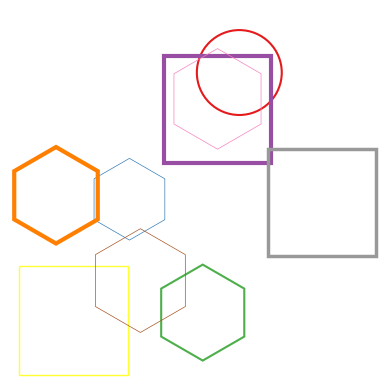[{"shape": "circle", "thickness": 1.5, "radius": 0.55, "center": [0.622, 0.812]}, {"shape": "hexagon", "thickness": 0.5, "radius": 0.53, "center": [0.336, 0.483]}, {"shape": "hexagon", "thickness": 1.5, "radius": 0.62, "center": [0.527, 0.188]}, {"shape": "square", "thickness": 3, "radius": 0.7, "center": [0.565, 0.716]}, {"shape": "hexagon", "thickness": 3, "radius": 0.63, "center": [0.145, 0.493]}, {"shape": "square", "thickness": 1, "radius": 0.71, "center": [0.191, 0.167]}, {"shape": "hexagon", "thickness": 0.5, "radius": 0.67, "center": [0.365, 0.271]}, {"shape": "hexagon", "thickness": 0.5, "radius": 0.65, "center": [0.565, 0.743]}, {"shape": "square", "thickness": 2.5, "radius": 0.7, "center": [0.836, 0.475]}]